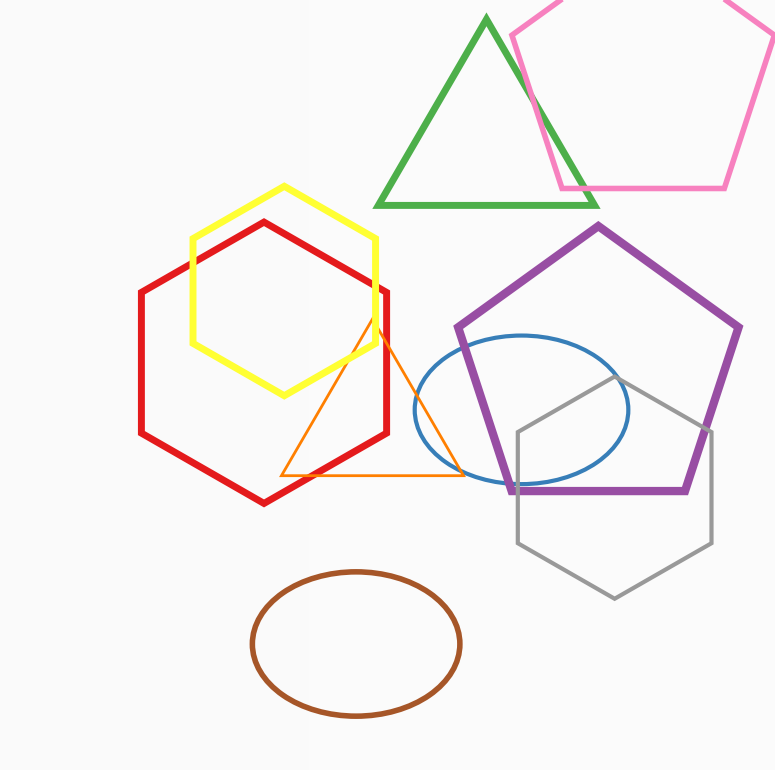[{"shape": "hexagon", "thickness": 2.5, "radius": 0.91, "center": [0.341, 0.529]}, {"shape": "oval", "thickness": 1.5, "radius": 0.69, "center": [0.673, 0.468]}, {"shape": "triangle", "thickness": 2.5, "radius": 0.81, "center": [0.628, 0.814]}, {"shape": "pentagon", "thickness": 3, "radius": 0.95, "center": [0.772, 0.516]}, {"shape": "triangle", "thickness": 1, "radius": 0.68, "center": [0.481, 0.45]}, {"shape": "hexagon", "thickness": 2.5, "radius": 0.68, "center": [0.367, 0.622]}, {"shape": "oval", "thickness": 2, "radius": 0.67, "center": [0.46, 0.164]}, {"shape": "pentagon", "thickness": 2, "radius": 0.89, "center": [0.83, 0.899]}, {"shape": "hexagon", "thickness": 1.5, "radius": 0.72, "center": [0.793, 0.367]}]